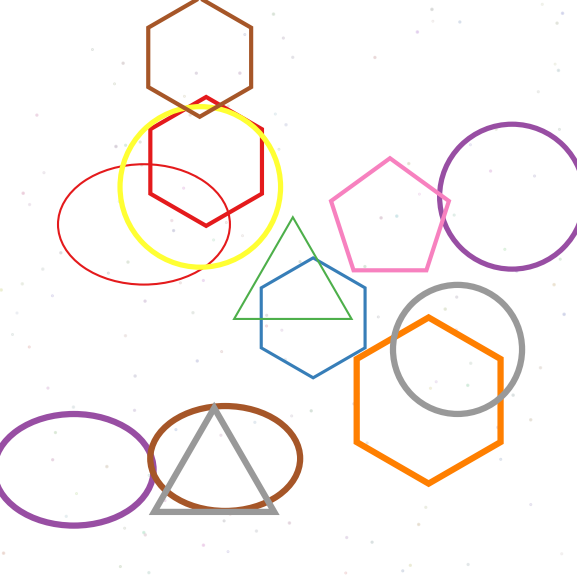[{"shape": "oval", "thickness": 1, "radius": 0.74, "center": [0.249, 0.611]}, {"shape": "hexagon", "thickness": 2, "radius": 0.56, "center": [0.357, 0.72]}, {"shape": "hexagon", "thickness": 1.5, "radius": 0.52, "center": [0.542, 0.449]}, {"shape": "triangle", "thickness": 1, "radius": 0.59, "center": [0.507, 0.506]}, {"shape": "oval", "thickness": 3, "radius": 0.69, "center": [0.128, 0.186]}, {"shape": "circle", "thickness": 2.5, "radius": 0.63, "center": [0.887, 0.659]}, {"shape": "hexagon", "thickness": 3, "radius": 0.72, "center": [0.742, 0.306]}, {"shape": "circle", "thickness": 2.5, "radius": 0.7, "center": [0.347, 0.675]}, {"shape": "oval", "thickness": 3, "radius": 0.65, "center": [0.39, 0.205]}, {"shape": "hexagon", "thickness": 2, "radius": 0.51, "center": [0.346, 0.9]}, {"shape": "pentagon", "thickness": 2, "radius": 0.54, "center": [0.675, 0.618]}, {"shape": "circle", "thickness": 3, "radius": 0.56, "center": [0.792, 0.394]}, {"shape": "triangle", "thickness": 3, "radius": 0.6, "center": [0.371, 0.173]}]